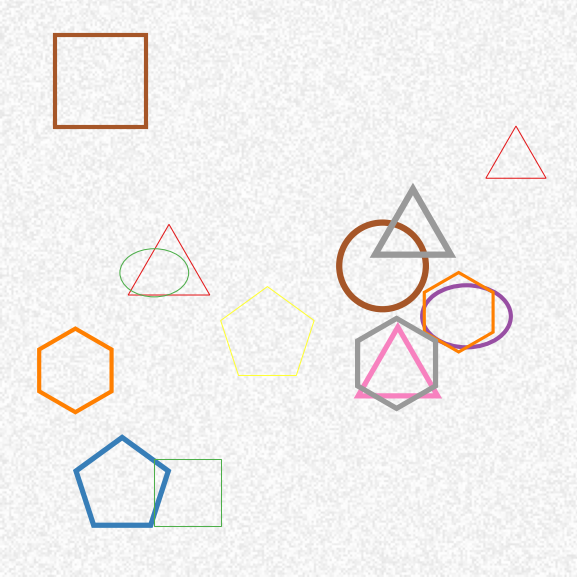[{"shape": "triangle", "thickness": 0.5, "radius": 0.3, "center": [0.893, 0.721]}, {"shape": "triangle", "thickness": 0.5, "radius": 0.41, "center": [0.293, 0.529]}, {"shape": "pentagon", "thickness": 2.5, "radius": 0.42, "center": [0.212, 0.158]}, {"shape": "square", "thickness": 0.5, "radius": 0.29, "center": [0.324, 0.146]}, {"shape": "oval", "thickness": 0.5, "radius": 0.3, "center": [0.267, 0.527]}, {"shape": "oval", "thickness": 2, "radius": 0.38, "center": [0.808, 0.451]}, {"shape": "hexagon", "thickness": 2, "radius": 0.36, "center": [0.131, 0.358]}, {"shape": "hexagon", "thickness": 1.5, "radius": 0.34, "center": [0.794, 0.458]}, {"shape": "pentagon", "thickness": 0.5, "radius": 0.43, "center": [0.463, 0.418]}, {"shape": "square", "thickness": 2, "radius": 0.4, "center": [0.174, 0.859]}, {"shape": "circle", "thickness": 3, "radius": 0.38, "center": [0.662, 0.539]}, {"shape": "triangle", "thickness": 2.5, "radius": 0.4, "center": [0.689, 0.353]}, {"shape": "triangle", "thickness": 3, "radius": 0.38, "center": [0.715, 0.596]}, {"shape": "hexagon", "thickness": 2.5, "radius": 0.39, "center": [0.687, 0.37]}]